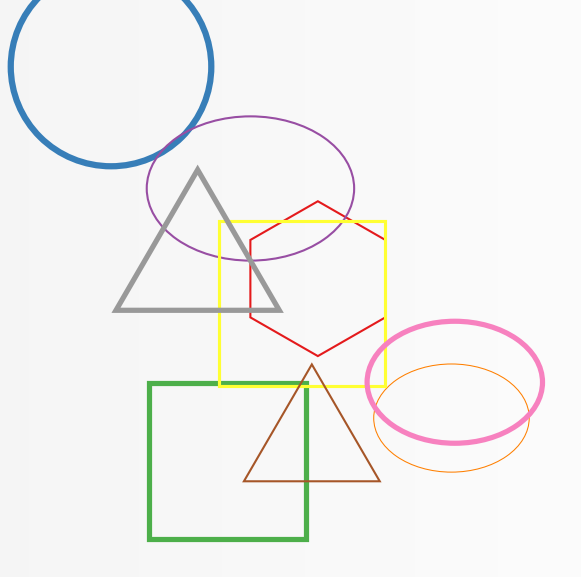[{"shape": "hexagon", "thickness": 1, "radius": 0.67, "center": [0.547, 0.517]}, {"shape": "circle", "thickness": 3, "radius": 0.86, "center": [0.191, 0.884]}, {"shape": "square", "thickness": 2.5, "radius": 0.67, "center": [0.391, 0.2]}, {"shape": "oval", "thickness": 1, "radius": 0.89, "center": [0.431, 0.673]}, {"shape": "oval", "thickness": 0.5, "radius": 0.67, "center": [0.777, 0.275]}, {"shape": "square", "thickness": 1.5, "radius": 0.71, "center": [0.52, 0.473]}, {"shape": "triangle", "thickness": 1, "radius": 0.67, "center": [0.536, 0.233]}, {"shape": "oval", "thickness": 2.5, "radius": 0.75, "center": [0.782, 0.337]}, {"shape": "triangle", "thickness": 2.5, "radius": 0.81, "center": [0.34, 0.543]}]